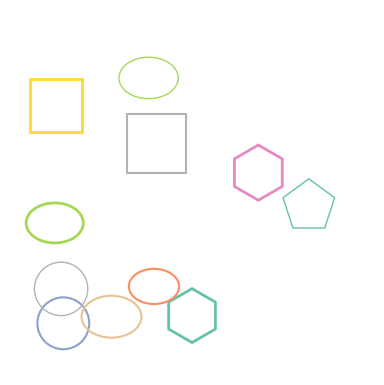[{"shape": "pentagon", "thickness": 1, "radius": 0.35, "center": [0.802, 0.465]}, {"shape": "hexagon", "thickness": 2, "radius": 0.35, "center": [0.499, 0.18]}, {"shape": "oval", "thickness": 1.5, "radius": 0.33, "center": [0.4, 0.256]}, {"shape": "circle", "thickness": 1.5, "radius": 0.34, "center": [0.164, 0.16]}, {"shape": "hexagon", "thickness": 2, "radius": 0.36, "center": [0.671, 0.552]}, {"shape": "oval", "thickness": 1, "radius": 0.38, "center": [0.386, 0.798]}, {"shape": "oval", "thickness": 2, "radius": 0.37, "center": [0.142, 0.421]}, {"shape": "square", "thickness": 2, "radius": 0.34, "center": [0.145, 0.726]}, {"shape": "oval", "thickness": 1.5, "radius": 0.39, "center": [0.29, 0.177]}, {"shape": "circle", "thickness": 1, "radius": 0.35, "center": [0.159, 0.25]}, {"shape": "square", "thickness": 1.5, "radius": 0.38, "center": [0.407, 0.627]}]